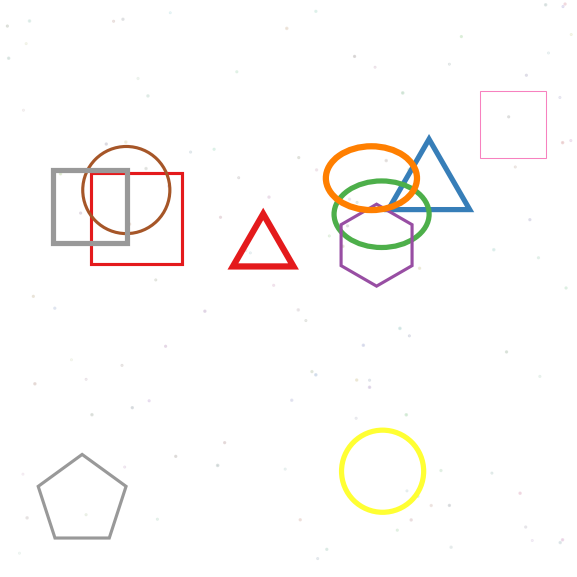[{"shape": "triangle", "thickness": 3, "radius": 0.3, "center": [0.456, 0.568]}, {"shape": "square", "thickness": 1.5, "radius": 0.39, "center": [0.237, 0.621]}, {"shape": "triangle", "thickness": 2.5, "radius": 0.41, "center": [0.743, 0.677]}, {"shape": "oval", "thickness": 2.5, "radius": 0.41, "center": [0.661, 0.628]}, {"shape": "hexagon", "thickness": 1.5, "radius": 0.35, "center": [0.652, 0.575]}, {"shape": "oval", "thickness": 3, "radius": 0.39, "center": [0.643, 0.691]}, {"shape": "circle", "thickness": 2.5, "radius": 0.36, "center": [0.663, 0.183]}, {"shape": "circle", "thickness": 1.5, "radius": 0.38, "center": [0.219, 0.67]}, {"shape": "square", "thickness": 0.5, "radius": 0.29, "center": [0.888, 0.783]}, {"shape": "square", "thickness": 2.5, "radius": 0.32, "center": [0.156, 0.642]}, {"shape": "pentagon", "thickness": 1.5, "radius": 0.4, "center": [0.142, 0.132]}]